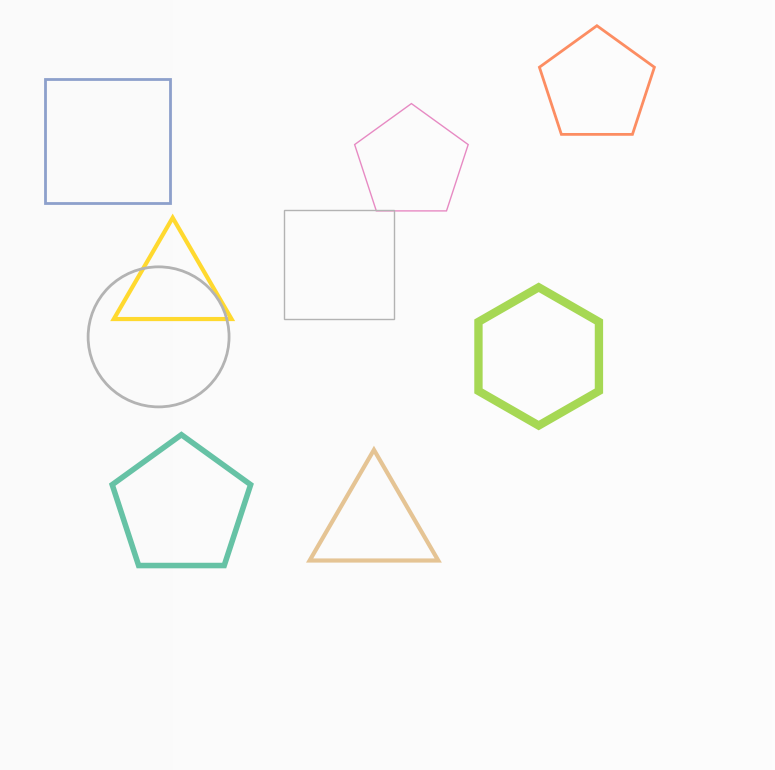[{"shape": "pentagon", "thickness": 2, "radius": 0.47, "center": [0.234, 0.342]}, {"shape": "pentagon", "thickness": 1, "radius": 0.39, "center": [0.77, 0.889]}, {"shape": "square", "thickness": 1, "radius": 0.4, "center": [0.139, 0.817]}, {"shape": "pentagon", "thickness": 0.5, "radius": 0.39, "center": [0.531, 0.788]}, {"shape": "hexagon", "thickness": 3, "radius": 0.45, "center": [0.695, 0.537]}, {"shape": "triangle", "thickness": 1.5, "radius": 0.44, "center": [0.223, 0.63]}, {"shape": "triangle", "thickness": 1.5, "radius": 0.48, "center": [0.483, 0.32]}, {"shape": "circle", "thickness": 1, "radius": 0.45, "center": [0.205, 0.563]}, {"shape": "square", "thickness": 0.5, "radius": 0.36, "center": [0.437, 0.657]}]